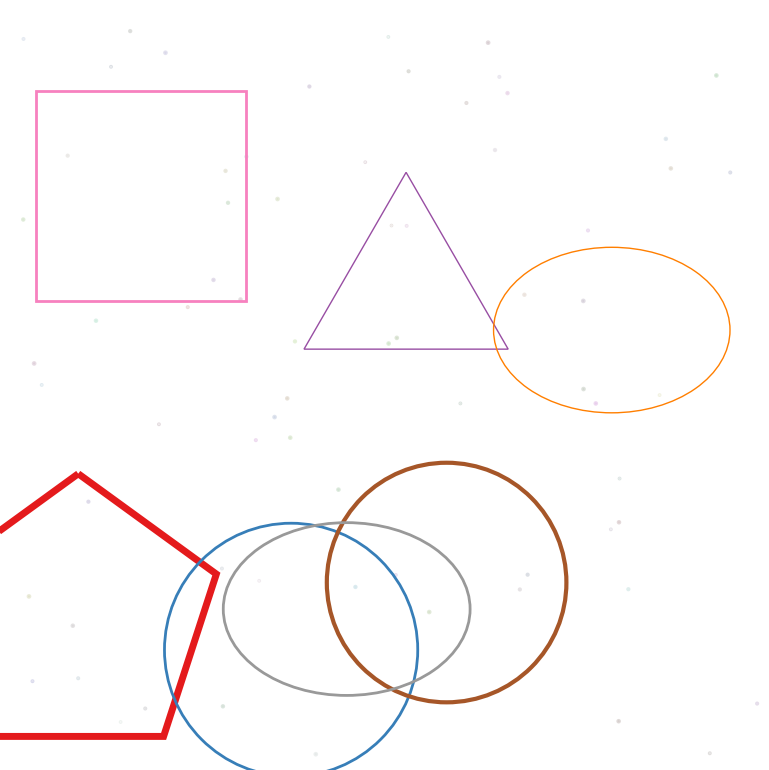[{"shape": "pentagon", "thickness": 2.5, "radius": 0.94, "center": [0.102, 0.196]}, {"shape": "circle", "thickness": 1, "radius": 0.82, "center": [0.378, 0.156]}, {"shape": "triangle", "thickness": 0.5, "radius": 0.77, "center": [0.527, 0.623]}, {"shape": "oval", "thickness": 0.5, "radius": 0.77, "center": [0.795, 0.571]}, {"shape": "circle", "thickness": 1.5, "radius": 0.78, "center": [0.58, 0.243]}, {"shape": "square", "thickness": 1, "radius": 0.68, "center": [0.183, 0.746]}, {"shape": "oval", "thickness": 1, "radius": 0.8, "center": [0.45, 0.209]}]